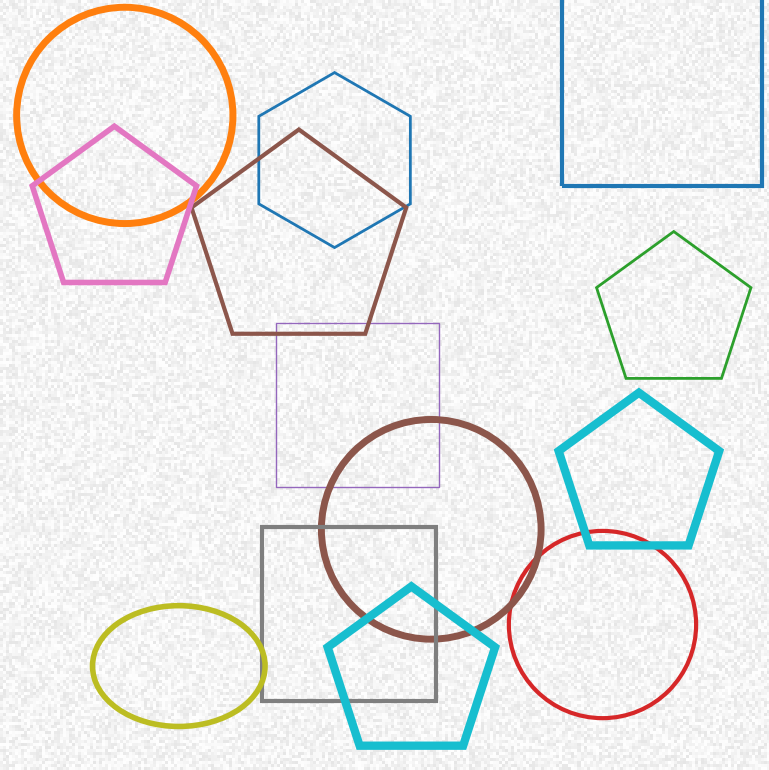[{"shape": "square", "thickness": 1.5, "radius": 0.65, "center": [0.859, 0.888]}, {"shape": "hexagon", "thickness": 1, "radius": 0.57, "center": [0.435, 0.792]}, {"shape": "circle", "thickness": 2.5, "radius": 0.7, "center": [0.162, 0.85]}, {"shape": "pentagon", "thickness": 1, "radius": 0.53, "center": [0.875, 0.594]}, {"shape": "circle", "thickness": 1.5, "radius": 0.61, "center": [0.782, 0.189]}, {"shape": "square", "thickness": 0.5, "radius": 0.53, "center": [0.464, 0.474]}, {"shape": "pentagon", "thickness": 1.5, "radius": 0.73, "center": [0.388, 0.685]}, {"shape": "circle", "thickness": 2.5, "radius": 0.71, "center": [0.56, 0.313]}, {"shape": "pentagon", "thickness": 2, "radius": 0.56, "center": [0.149, 0.724]}, {"shape": "square", "thickness": 1.5, "radius": 0.57, "center": [0.453, 0.202]}, {"shape": "oval", "thickness": 2, "radius": 0.56, "center": [0.232, 0.135]}, {"shape": "pentagon", "thickness": 3, "radius": 0.55, "center": [0.83, 0.38]}, {"shape": "pentagon", "thickness": 3, "radius": 0.57, "center": [0.534, 0.124]}]